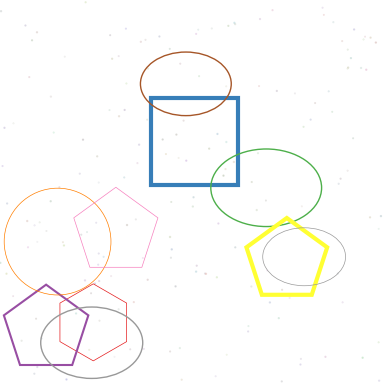[{"shape": "hexagon", "thickness": 0.5, "radius": 0.5, "center": [0.242, 0.163]}, {"shape": "square", "thickness": 3, "radius": 0.57, "center": [0.505, 0.632]}, {"shape": "oval", "thickness": 1, "radius": 0.72, "center": [0.691, 0.512]}, {"shape": "pentagon", "thickness": 1.5, "radius": 0.58, "center": [0.12, 0.145]}, {"shape": "circle", "thickness": 0.5, "radius": 0.69, "center": [0.15, 0.373]}, {"shape": "pentagon", "thickness": 3, "radius": 0.55, "center": [0.745, 0.324]}, {"shape": "oval", "thickness": 1, "radius": 0.59, "center": [0.483, 0.782]}, {"shape": "pentagon", "thickness": 0.5, "radius": 0.57, "center": [0.301, 0.399]}, {"shape": "oval", "thickness": 0.5, "radius": 0.54, "center": [0.79, 0.333]}, {"shape": "oval", "thickness": 1, "radius": 0.66, "center": [0.238, 0.11]}]